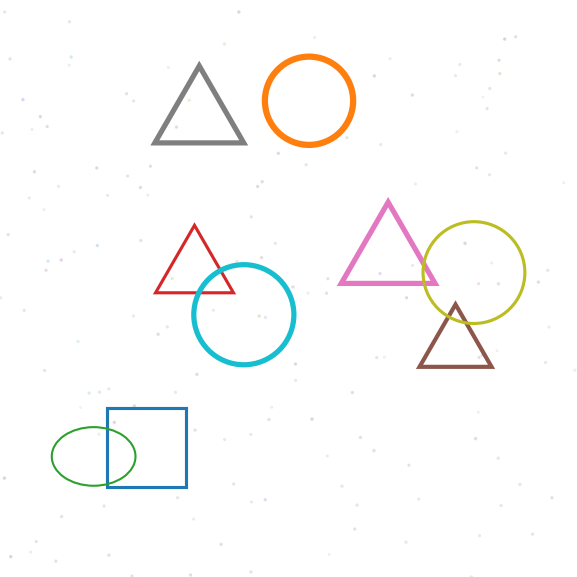[{"shape": "square", "thickness": 1.5, "radius": 0.34, "center": [0.254, 0.225]}, {"shape": "circle", "thickness": 3, "radius": 0.38, "center": [0.535, 0.825]}, {"shape": "oval", "thickness": 1, "radius": 0.36, "center": [0.162, 0.209]}, {"shape": "triangle", "thickness": 1.5, "radius": 0.39, "center": [0.337, 0.531]}, {"shape": "triangle", "thickness": 2, "radius": 0.36, "center": [0.789, 0.4]}, {"shape": "triangle", "thickness": 2.5, "radius": 0.47, "center": [0.672, 0.555]}, {"shape": "triangle", "thickness": 2.5, "radius": 0.44, "center": [0.345, 0.796]}, {"shape": "circle", "thickness": 1.5, "radius": 0.44, "center": [0.821, 0.527]}, {"shape": "circle", "thickness": 2.5, "radius": 0.43, "center": [0.422, 0.454]}]